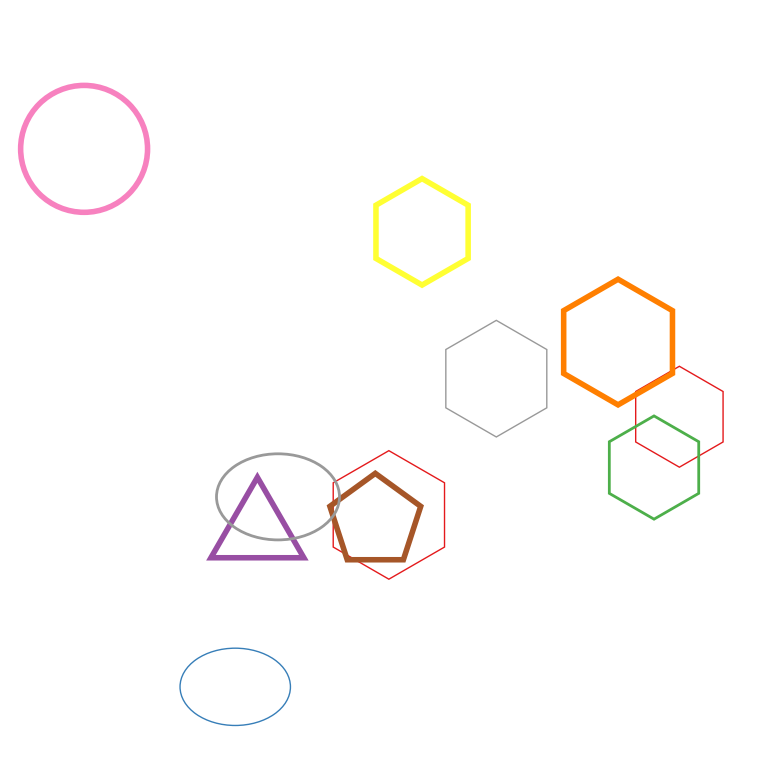[{"shape": "hexagon", "thickness": 0.5, "radius": 0.42, "center": [0.505, 0.331]}, {"shape": "hexagon", "thickness": 0.5, "radius": 0.33, "center": [0.882, 0.459]}, {"shape": "oval", "thickness": 0.5, "radius": 0.36, "center": [0.306, 0.108]}, {"shape": "hexagon", "thickness": 1, "radius": 0.34, "center": [0.849, 0.393]}, {"shape": "triangle", "thickness": 2, "radius": 0.35, "center": [0.334, 0.31]}, {"shape": "hexagon", "thickness": 2, "radius": 0.41, "center": [0.803, 0.556]}, {"shape": "hexagon", "thickness": 2, "radius": 0.35, "center": [0.548, 0.699]}, {"shape": "pentagon", "thickness": 2, "radius": 0.31, "center": [0.487, 0.323]}, {"shape": "circle", "thickness": 2, "radius": 0.41, "center": [0.109, 0.807]}, {"shape": "hexagon", "thickness": 0.5, "radius": 0.38, "center": [0.645, 0.508]}, {"shape": "oval", "thickness": 1, "radius": 0.4, "center": [0.361, 0.355]}]